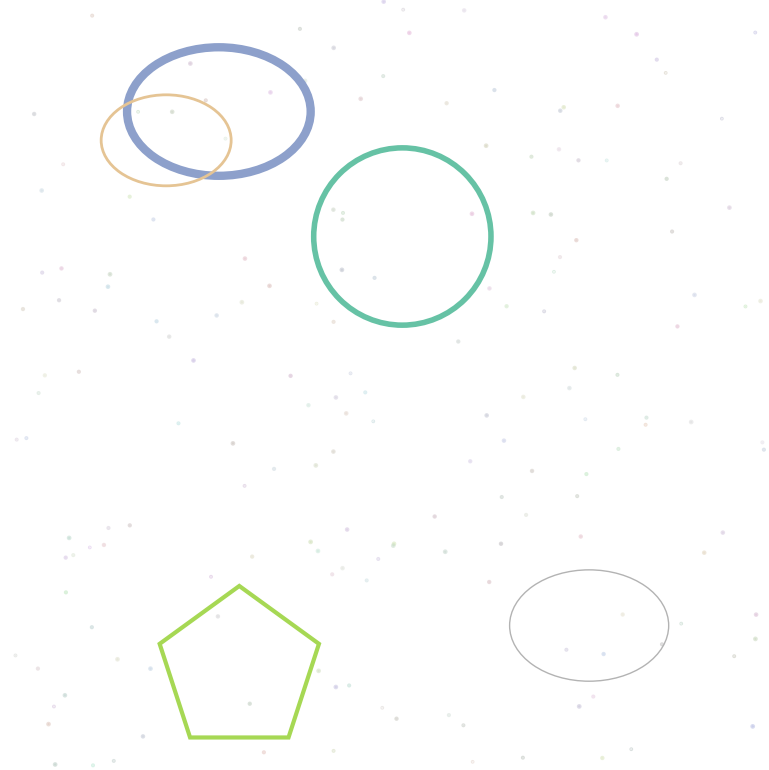[{"shape": "circle", "thickness": 2, "radius": 0.58, "center": [0.523, 0.693]}, {"shape": "oval", "thickness": 3, "radius": 0.6, "center": [0.284, 0.855]}, {"shape": "pentagon", "thickness": 1.5, "radius": 0.54, "center": [0.311, 0.13]}, {"shape": "oval", "thickness": 1, "radius": 0.42, "center": [0.216, 0.818]}, {"shape": "oval", "thickness": 0.5, "radius": 0.52, "center": [0.765, 0.188]}]